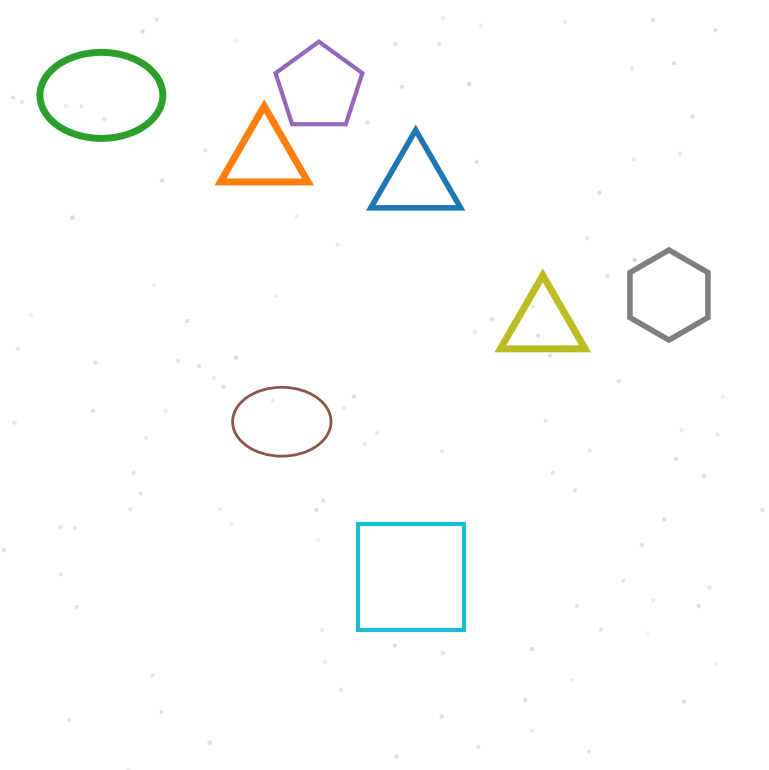[{"shape": "triangle", "thickness": 2, "radius": 0.34, "center": [0.54, 0.764]}, {"shape": "triangle", "thickness": 2.5, "radius": 0.33, "center": [0.343, 0.797]}, {"shape": "oval", "thickness": 2.5, "radius": 0.4, "center": [0.132, 0.876]}, {"shape": "pentagon", "thickness": 1.5, "radius": 0.3, "center": [0.414, 0.887]}, {"shape": "oval", "thickness": 1, "radius": 0.32, "center": [0.366, 0.452]}, {"shape": "hexagon", "thickness": 2, "radius": 0.29, "center": [0.869, 0.617]}, {"shape": "triangle", "thickness": 2.5, "radius": 0.32, "center": [0.705, 0.579]}, {"shape": "square", "thickness": 1.5, "radius": 0.34, "center": [0.534, 0.251]}]